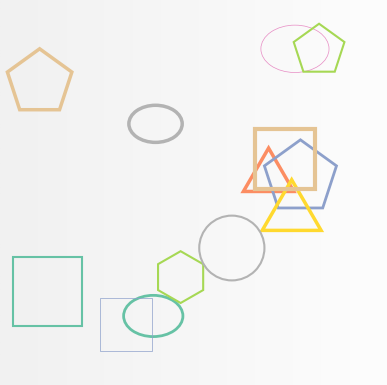[{"shape": "oval", "thickness": 2, "radius": 0.38, "center": [0.396, 0.179]}, {"shape": "square", "thickness": 1.5, "radius": 0.45, "center": [0.122, 0.243]}, {"shape": "triangle", "thickness": 2.5, "radius": 0.38, "center": [0.693, 0.54]}, {"shape": "pentagon", "thickness": 2, "radius": 0.49, "center": [0.775, 0.539]}, {"shape": "square", "thickness": 0.5, "radius": 0.34, "center": [0.325, 0.157]}, {"shape": "oval", "thickness": 0.5, "radius": 0.44, "center": [0.761, 0.873]}, {"shape": "pentagon", "thickness": 1.5, "radius": 0.34, "center": [0.823, 0.87]}, {"shape": "hexagon", "thickness": 1.5, "radius": 0.34, "center": [0.466, 0.28]}, {"shape": "triangle", "thickness": 2.5, "radius": 0.44, "center": [0.753, 0.445]}, {"shape": "pentagon", "thickness": 2.5, "radius": 0.44, "center": [0.102, 0.786]}, {"shape": "square", "thickness": 3, "radius": 0.39, "center": [0.736, 0.588]}, {"shape": "circle", "thickness": 1.5, "radius": 0.42, "center": [0.598, 0.356]}, {"shape": "oval", "thickness": 2.5, "radius": 0.34, "center": [0.401, 0.678]}]